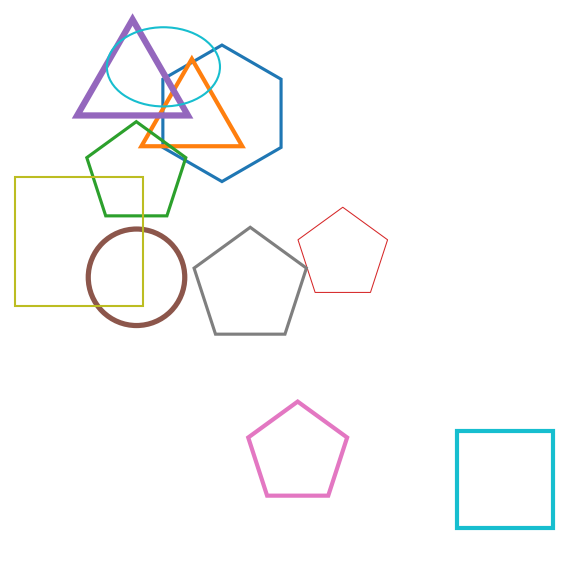[{"shape": "hexagon", "thickness": 1.5, "radius": 0.59, "center": [0.384, 0.803]}, {"shape": "triangle", "thickness": 2, "radius": 0.5, "center": [0.332, 0.796]}, {"shape": "pentagon", "thickness": 1.5, "radius": 0.45, "center": [0.236, 0.698]}, {"shape": "pentagon", "thickness": 0.5, "radius": 0.41, "center": [0.594, 0.559]}, {"shape": "triangle", "thickness": 3, "radius": 0.55, "center": [0.23, 0.855]}, {"shape": "circle", "thickness": 2.5, "radius": 0.42, "center": [0.236, 0.519]}, {"shape": "pentagon", "thickness": 2, "radius": 0.45, "center": [0.515, 0.214]}, {"shape": "pentagon", "thickness": 1.5, "radius": 0.51, "center": [0.433, 0.503]}, {"shape": "square", "thickness": 1, "radius": 0.56, "center": [0.136, 0.581]}, {"shape": "square", "thickness": 2, "radius": 0.42, "center": [0.874, 0.169]}, {"shape": "oval", "thickness": 1, "radius": 0.49, "center": [0.283, 0.883]}]